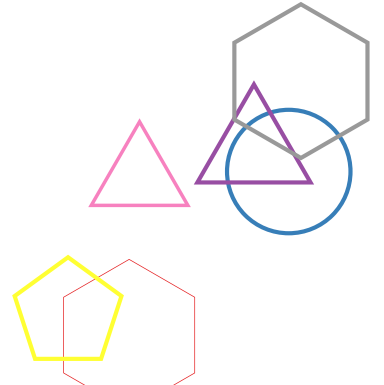[{"shape": "hexagon", "thickness": 0.5, "radius": 0.98, "center": [0.335, 0.13]}, {"shape": "circle", "thickness": 3, "radius": 0.8, "center": [0.75, 0.554]}, {"shape": "triangle", "thickness": 3, "radius": 0.85, "center": [0.66, 0.611]}, {"shape": "pentagon", "thickness": 3, "radius": 0.73, "center": [0.177, 0.186]}, {"shape": "triangle", "thickness": 2.5, "radius": 0.72, "center": [0.363, 0.539]}, {"shape": "hexagon", "thickness": 3, "radius": 1.0, "center": [0.782, 0.789]}]